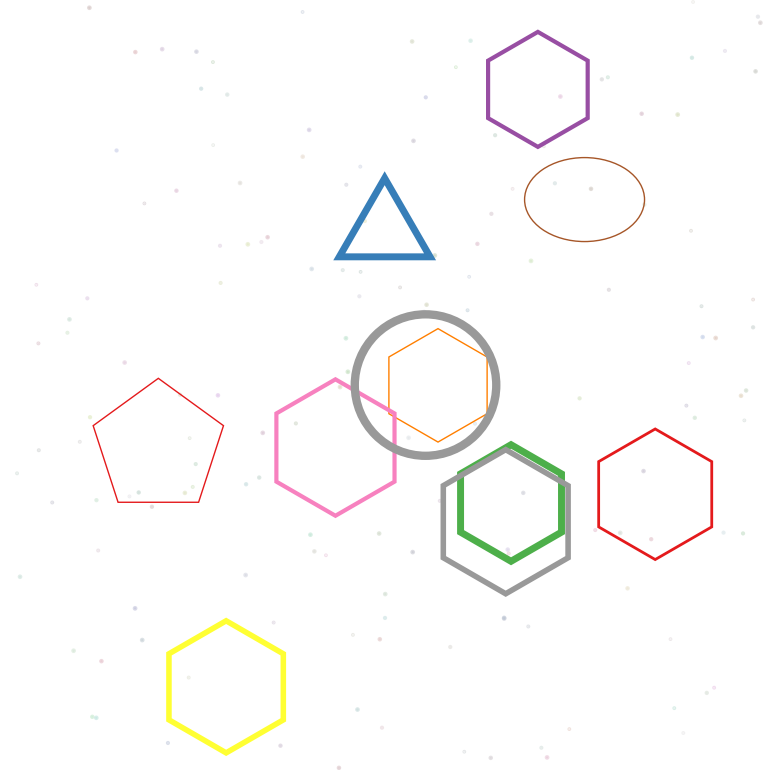[{"shape": "hexagon", "thickness": 1, "radius": 0.42, "center": [0.851, 0.358]}, {"shape": "pentagon", "thickness": 0.5, "radius": 0.44, "center": [0.206, 0.42]}, {"shape": "triangle", "thickness": 2.5, "radius": 0.34, "center": [0.5, 0.7]}, {"shape": "hexagon", "thickness": 2.5, "radius": 0.38, "center": [0.664, 0.347]}, {"shape": "hexagon", "thickness": 1.5, "radius": 0.37, "center": [0.699, 0.884]}, {"shape": "hexagon", "thickness": 0.5, "radius": 0.37, "center": [0.569, 0.5]}, {"shape": "hexagon", "thickness": 2, "radius": 0.43, "center": [0.294, 0.108]}, {"shape": "oval", "thickness": 0.5, "radius": 0.39, "center": [0.759, 0.741]}, {"shape": "hexagon", "thickness": 1.5, "radius": 0.44, "center": [0.436, 0.419]}, {"shape": "circle", "thickness": 3, "radius": 0.46, "center": [0.553, 0.5]}, {"shape": "hexagon", "thickness": 2, "radius": 0.47, "center": [0.657, 0.322]}]